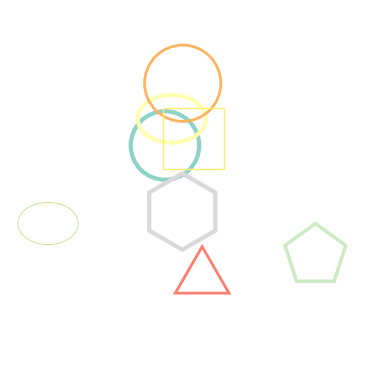[{"shape": "circle", "thickness": 3, "radius": 0.44, "center": [0.429, 0.622]}, {"shape": "oval", "thickness": 3, "radius": 0.44, "center": [0.446, 0.691]}, {"shape": "triangle", "thickness": 2, "radius": 0.4, "center": [0.525, 0.279]}, {"shape": "circle", "thickness": 2, "radius": 0.5, "center": [0.475, 0.784]}, {"shape": "oval", "thickness": 0.5, "radius": 0.39, "center": [0.125, 0.42]}, {"shape": "hexagon", "thickness": 3, "radius": 0.5, "center": [0.473, 0.45]}, {"shape": "pentagon", "thickness": 2.5, "radius": 0.41, "center": [0.819, 0.337]}, {"shape": "square", "thickness": 1, "radius": 0.39, "center": [0.502, 0.64]}]